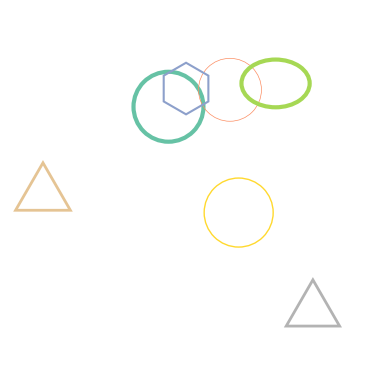[{"shape": "circle", "thickness": 3, "radius": 0.45, "center": [0.438, 0.723]}, {"shape": "circle", "thickness": 0.5, "radius": 0.41, "center": [0.597, 0.767]}, {"shape": "hexagon", "thickness": 1.5, "radius": 0.33, "center": [0.483, 0.77]}, {"shape": "oval", "thickness": 3, "radius": 0.44, "center": [0.716, 0.783]}, {"shape": "circle", "thickness": 1, "radius": 0.45, "center": [0.62, 0.448]}, {"shape": "triangle", "thickness": 2, "radius": 0.41, "center": [0.112, 0.495]}, {"shape": "triangle", "thickness": 2, "radius": 0.4, "center": [0.813, 0.193]}]